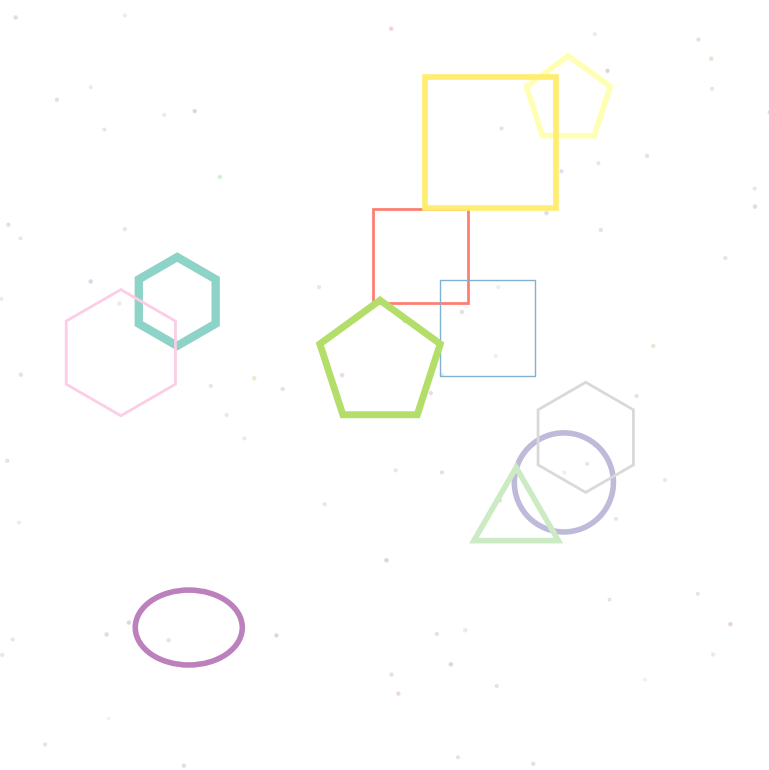[{"shape": "hexagon", "thickness": 3, "radius": 0.29, "center": [0.23, 0.608]}, {"shape": "pentagon", "thickness": 2, "radius": 0.29, "center": [0.738, 0.87]}, {"shape": "circle", "thickness": 2, "radius": 0.32, "center": [0.732, 0.373]}, {"shape": "square", "thickness": 1, "radius": 0.31, "center": [0.546, 0.668]}, {"shape": "square", "thickness": 0.5, "radius": 0.31, "center": [0.633, 0.574]}, {"shape": "pentagon", "thickness": 2.5, "radius": 0.41, "center": [0.494, 0.528]}, {"shape": "hexagon", "thickness": 1, "radius": 0.41, "center": [0.157, 0.542]}, {"shape": "hexagon", "thickness": 1, "radius": 0.36, "center": [0.761, 0.432]}, {"shape": "oval", "thickness": 2, "radius": 0.35, "center": [0.245, 0.185]}, {"shape": "triangle", "thickness": 2, "radius": 0.32, "center": [0.67, 0.33]}, {"shape": "square", "thickness": 2, "radius": 0.43, "center": [0.637, 0.815]}]